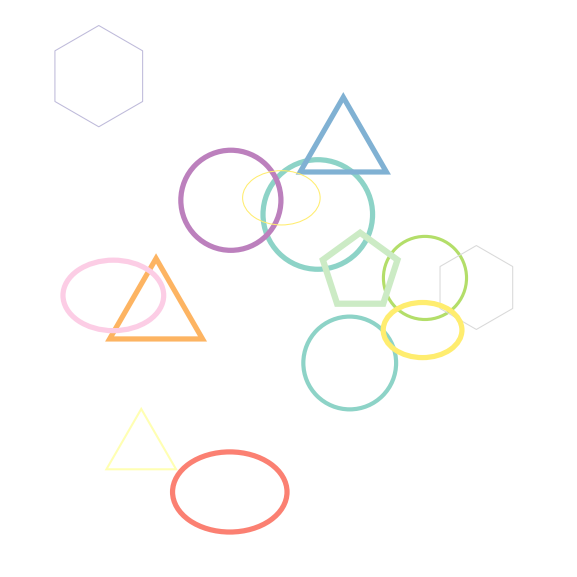[{"shape": "circle", "thickness": 2.5, "radius": 0.47, "center": [0.55, 0.628]}, {"shape": "circle", "thickness": 2, "radius": 0.4, "center": [0.606, 0.371]}, {"shape": "triangle", "thickness": 1, "radius": 0.35, "center": [0.245, 0.221]}, {"shape": "hexagon", "thickness": 0.5, "radius": 0.44, "center": [0.171, 0.867]}, {"shape": "oval", "thickness": 2.5, "radius": 0.5, "center": [0.398, 0.147]}, {"shape": "triangle", "thickness": 2.5, "radius": 0.43, "center": [0.594, 0.744]}, {"shape": "triangle", "thickness": 2.5, "radius": 0.46, "center": [0.27, 0.459]}, {"shape": "circle", "thickness": 1.5, "radius": 0.36, "center": [0.736, 0.518]}, {"shape": "oval", "thickness": 2.5, "radius": 0.44, "center": [0.196, 0.488]}, {"shape": "hexagon", "thickness": 0.5, "radius": 0.36, "center": [0.825, 0.501]}, {"shape": "circle", "thickness": 2.5, "radius": 0.43, "center": [0.4, 0.652]}, {"shape": "pentagon", "thickness": 3, "radius": 0.34, "center": [0.624, 0.528]}, {"shape": "oval", "thickness": 0.5, "radius": 0.34, "center": [0.487, 0.657]}, {"shape": "oval", "thickness": 2.5, "radius": 0.34, "center": [0.732, 0.428]}]